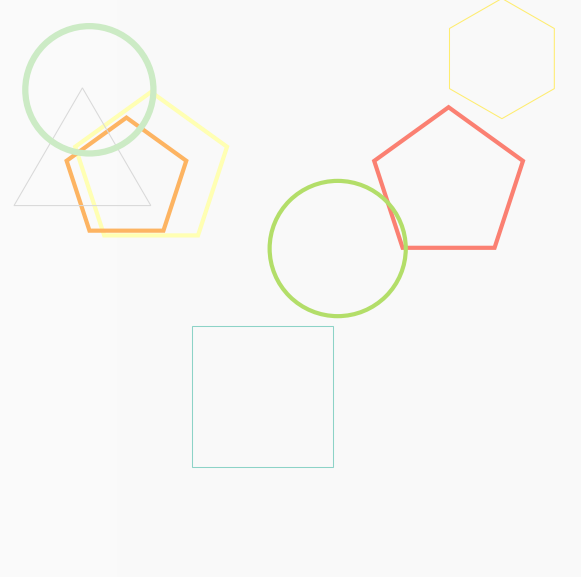[{"shape": "square", "thickness": 0.5, "radius": 0.61, "center": [0.452, 0.312]}, {"shape": "pentagon", "thickness": 2, "radius": 0.69, "center": [0.26, 0.703]}, {"shape": "pentagon", "thickness": 2, "radius": 0.67, "center": [0.772, 0.679]}, {"shape": "pentagon", "thickness": 2, "radius": 0.54, "center": [0.218, 0.687]}, {"shape": "circle", "thickness": 2, "radius": 0.59, "center": [0.581, 0.569]}, {"shape": "triangle", "thickness": 0.5, "radius": 0.68, "center": [0.142, 0.711]}, {"shape": "circle", "thickness": 3, "radius": 0.55, "center": [0.154, 0.844]}, {"shape": "hexagon", "thickness": 0.5, "radius": 0.52, "center": [0.863, 0.898]}]